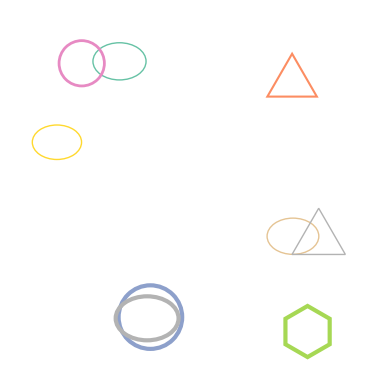[{"shape": "oval", "thickness": 1, "radius": 0.34, "center": [0.31, 0.841]}, {"shape": "triangle", "thickness": 1.5, "radius": 0.37, "center": [0.759, 0.786]}, {"shape": "circle", "thickness": 3, "radius": 0.41, "center": [0.391, 0.176]}, {"shape": "circle", "thickness": 2, "radius": 0.29, "center": [0.212, 0.836]}, {"shape": "hexagon", "thickness": 3, "radius": 0.33, "center": [0.799, 0.139]}, {"shape": "oval", "thickness": 1, "radius": 0.32, "center": [0.148, 0.631]}, {"shape": "oval", "thickness": 1, "radius": 0.34, "center": [0.761, 0.386]}, {"shape": "triangle", "thickness": 1, "radius": 0.4, "center": [0.828, 0.379]}, {"shape": "oval", "thickness": 3, "radius": 0.41, "center": [0.382, 0.173]}]